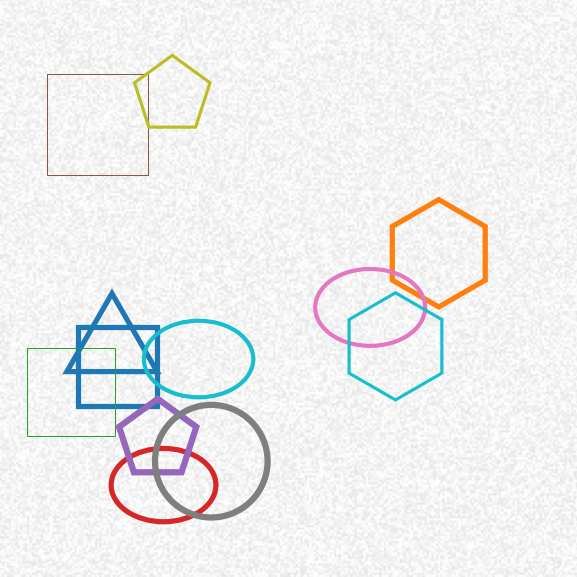[{"shape": "square", "thickness": 2.5, "radius": 0.34, "center": [0.203, 0.364]}, {"shape": "triangle", "thickness": 2.5, "radius": 0.45, "center": [0.194, 0.401]}, {"shape": "hexagon", "thickness": 2.5, "radius": 0.46, "center": [0.76, 0.561]}, {"shape": "square", "thickness": 0.5, "radius": 0.38, "center": [0.123, 0.32]}, {"shape": "oval", "thickness": 2.5, "radius": 0.45, "center": [0.283, 0.159]}, {"shape": "pentagon", "thickness": 3, "radius": 0.35, "center": [0.273, 0.238]}, {"shape": "square", "thickness": 0.5, "radius": 0.44, "center": [0.169, 0.784]}, {"shape": "oval", "thickness": 2, "radius": 0.48, "center": [0.641, 0.467]}, {"shape": "circle", "thickness": 3, "radius": 0.49, "center": [0.366, 0.201]}, {"shape": "pentagon", "thickness": 1.5, "radius": 0.34, "center": [0.298, 0.835]}, {"shape": "oval", "thickness": 2, "radius": 0.47, "center": [0.344, 0.377]}, {"shape": "hexagon", "thickness": 1.5, "radius": 0.46, "center": [0.685, 0.399]}]